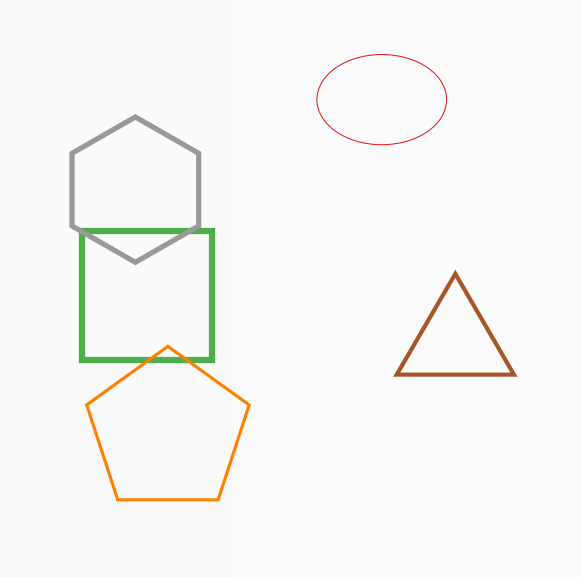[{"shape": "oval", "thickness": 0.5, "radius": 0.56, "center": [0.657, 0.827]}, {"shape": "square", "thickness": 3, "radius": 0.56, "center": [0.253, 0.487]}, {"shape": "pentagon", "thickness": 1.5, "radius": 0.73, "center": [0.289, 0.253]}, {"shape": "triangle", "thickness": 2, "radius": 0.58, "center": [0.783, 0.409]}, {"shape": "hexagon", "thickness": 2.5, "radius": 0.63, "center": [0.233, 0.671]}]